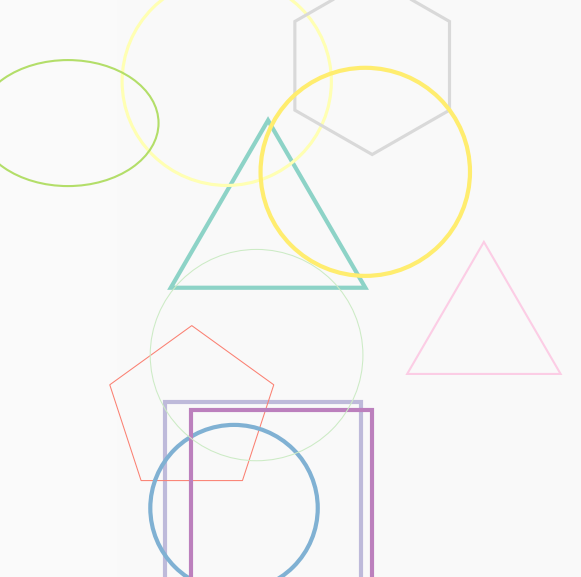[{"shape": "triangle", "thickness": 2, "radius": 0.97, "center": [0.461, 0.598]}, {"shape": "circle", "thickness": 1.5, "radius": 0.9, "center": [0.39, 0.858]}, {"shape": "square", "thickness": 2, "radius": 0.84, "center": [0.452, 0.135]}, {"shape": "pentagon", "thickness": 0.5, "radius": 0.74, "center": [0.33, 0.287]}, {"shape": "circle", "thickness": 2, "radius": 0.72, "center": [0.403, 0.119]}, {"shape": "oval", "thickness": 1, "radius": 0.78, "center": [0.117, 0.786]}, {"shape": "triangle", "thickness": 1, "radius": 0.76, "center": [0.832, 0.428]}, {"shape": "hexagon", "thickness": 1.5, "radius": 0.77, "center": [0.64, 0.885]}, {"shape": "square", "thickness": 2, "radius": 0.78, "center": [0.485, 0.134]}, {"shape": "circle", "thickness": 0.5, "radius": 0.91, "center": [0.441, 0.384]}, {"shape": "circle", "thickness": 2, "radius": 0.9, "center": [0.628, 0.702]}]